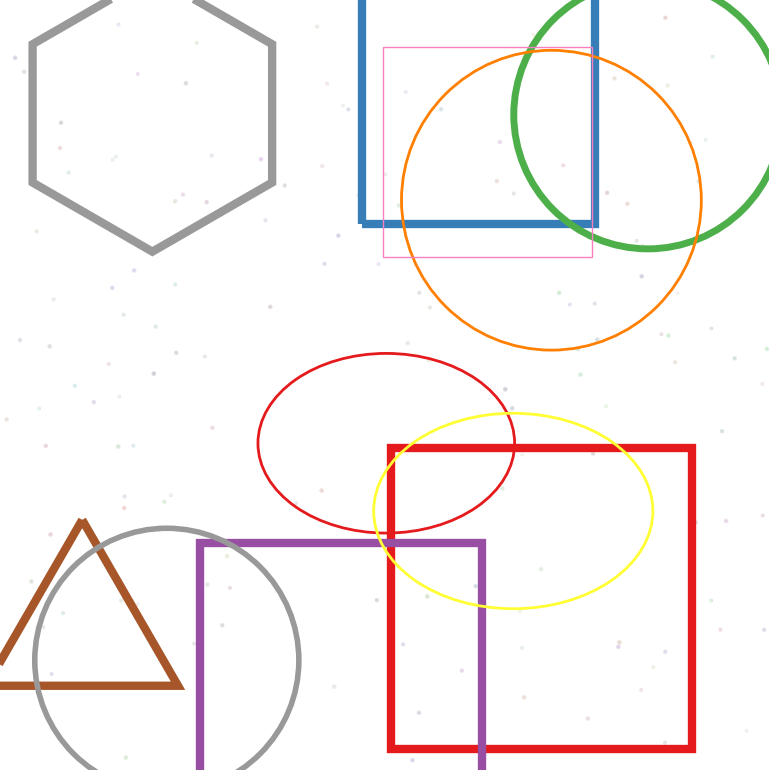[{"shape": "oval", "thickness": 1, "radius": 0.83, "center": [0.502, 0.424]}, {"shape": "square", "thickness": 3, "radius": 0.98, "center": [0.704, 0.222]}, {"shape": "square", "thickness": 3, "radius": 0.76, "center": [0.621, 0.86]}, {"shape": "circle", "thickness": 2.5, "radius": 0.87, "center": [0.842, 0.851]}, {"shape": "square", "thickness": 3, "radius": 0.91, "center": [0.443, 0.112]}, {"shape": "circle", "thickness": 1, "radius": 0.97, "center": [0.716, 0.74]}, {"shape": "oval", "thickness": 1, "radius": 0.91, "center": [0.667, 0.336]}, {"shape": "triangle", "thickness": 3, "radius": 0.72, "center": [0.107, 0.181]}, {"shape": "square", "thickness": 0.5, "radius": 0.68, "center": [0.633, 0.802]}, {"shape": "circle", "thickness": 2, "radius": 0.86, "center": [0.217, 0.142]}, {"shape": "hexagon", "thickness": 3, "radius": 0.9, "center": [0.198, 0.853]}]